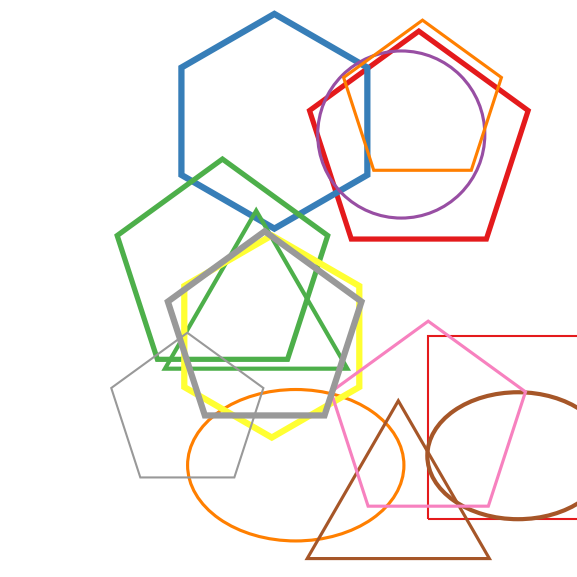[{"shape": "square", "thickness": 1, "radius": 0.79, "center": [0.9, 0.259]}, {"shape": "pentagon", "thickness": 2.5, "radius": 1.0, "center": [0.725, 0.746]}, {"shape": "hexagon", "thickness": 3, "radius": 0.93, "center": [0.475, 0.789]}, {"shape": "triangle", "thickness": 2, "radius": 0.91, "center": [0.444, 0.452]}, {"shape": "pentagon", "thickness": 2.5, "radius": 0.96, "center": [0.385, 0.532]}, {"shape": "circle", "thickness": 1.5, "radius": 0.72, "center": [0.695, 0.766]}, {"shape": "oval", "thickness": 1.5, "radius": 0.94, "center": [0.512, 0.194]}, {"shape": "pentagon", "thickness": 1.5, "radius": 0.72, "center": [0.732, 0.821]}, {"shape": "hexagon", "thickness": 3, "radius": 0.87, "center": [0.471, 0.416]}, {"shape": "oval", "thickness": 2, "radius": 0.79, "center": [0.897, 0.21]}, {"shape": "triangle", "thickness": 1.5, "radius": 0.91, "center": [0.69, 0.123]}, {"shape": "pentagon", "thickness": 1.5, "radius": 0.89, "center": [0.741, 0.266]}, {"shape": "pentagon", "thickness": 3, "radius": 0.88, "center": [0.458, 0.422]}, {"shape": "pentagon", "thickness": 1, "radius": 0.69, "center": [0.324, 0.284]}]